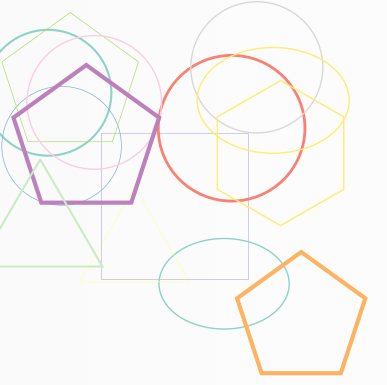[{"shape": "circle", "thickness": 1.5, "radius": 0.82, "center": [0.124, 0.759]}, {"shape": "oval", "thickness": 1, "radius": 0.84, "center": [0.578, 0.263]}, {"shape": "triangle", "thickness": 0.5, "radius": 0.82, "center": [0.348, 0.35]}, {"shape": "square", "thickness": 0.5, "radius": 0.95, "center": [0.45, 0.465]}, {"shape": "circle", "thickness": 2, "radius": 0.95, "center": [0.598, 0.667]}, {"shape": "circle", "thickness": 0.5, "radius": 0.77, "center": [0.159, 0.621]}, {"shape": "pentagon", "thickness": 3, "radius": 0.87, "center": [0.777, 0.171]}, {"shape": "pentagon", "thickness": 0.5, "radius": 0.93, "center": [0.181, 0.782]}, {"shape": "circle", "thickness": 1, "radius": 0.87, "center": [0.243, 0.734]}, {"shape": "circle", "thickness": 1, "radius": 0.85, "center": [0.663, 0.825]}, {"shape": "pentagon", "thickness": 3, "radius": 0.99, "center": [0.223, 0.633]}, {"shape": "triangle", "thickness": 1.5, "radius": 0.93, "center": [0.104, 0.401]}, {"shape": "oval", "thickness": 1, "radius": 0.98, "center": [0.705, 0.739]}, {"shape": "hexagon", "thickness": 1, "radius": 0.94, "center": [0.724, 0.602]}]